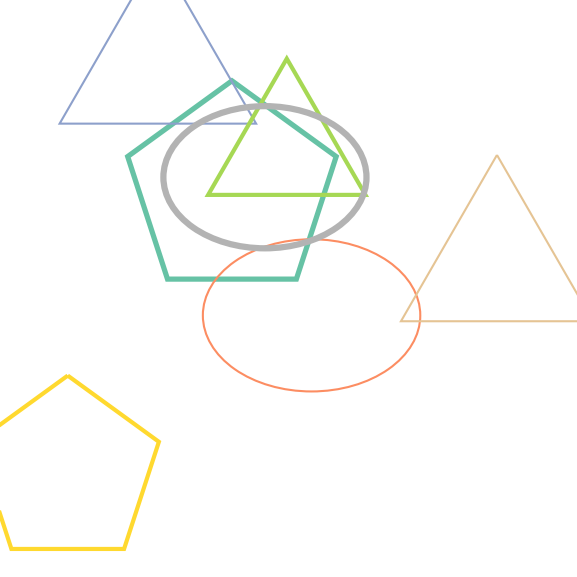[{"shape": "pentagon", "thickness": 2.5, "radius": 0.95, "center": [0.402, 0.669]}, {"shape": "oval", "thickness": 1, "radius": 0.94, "center": [0.54, 0.453]}, {"shape": "triangle", "thickness": 1, "radius": 0.98, "center": [0.273, 0.883]}, {"shape": "triangle", "thickness": 2, "radius": 0.79, "center": [0.497, 0.74]}, {"shape": "pentagon", "thickness": 2, "radius": 0.83, "center": [0.117, 0.183]}, {"shape": "triangle", "thickness": 1, "radius": 0.96, "center": [0.861, 0.539]}, {"shape": "oval", "thickness": 3, "radius": 0.88, "center": [0.459, 0.692]}]